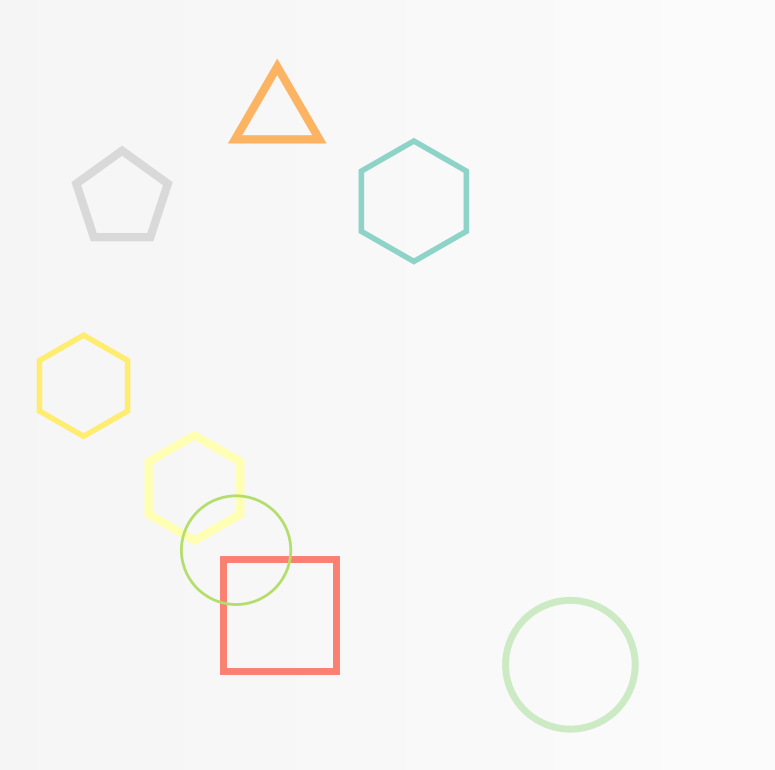[{"shape": "hexagon", "thickness": 2, "radius": 0.39, "center": [0.534, 0.739]}, {"shape": "hexagon", "thickness": 3, "radius": 0.34, "center": [0.251, 0.366]}, {"shape": "square", "thickness": 2.5, "radius": 0.36, "center": [0.36, 0.201]}, {"shape": "triangle", "thickness": 3, "radius": 0.31, "center": [0.358, 0.85]}, {"shape": "circle", "thickness": 1, "radius": 0.35, "center": [0.305, 0.285]}, {"shape": "pentagon", "thickness": 3, "radius": 0.31, "center": [0.158, 0.742]}, {"shape": "circle", "thickness": 2.5, "radius": 0.42, "center": [0.736, 0.137]}, {"shape": "hexagon", "thickness": 2, "radius": 0.33, "center": [0.108, 0.499]}]